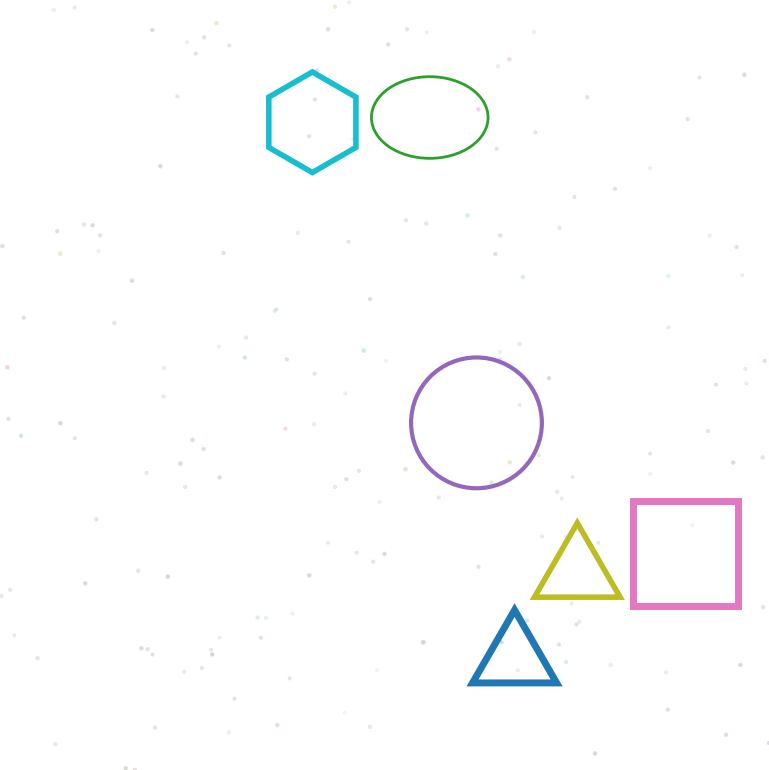[{"shape": "triangle", "thickness": 2.5, "radius": 0.32, "center": [0.668, 0.145]}, {"shape": "oval", "thickness": 1, "radius": 0.38, "center": [0.558, 0.847]}, {"shape": "circle", "thickness": 1.5, "radius": 0.42, "center": [0.619, 0.451]}, {"shape": "square", "thickness": 2.5, "radius": 0.34, "center": [0.891, 0.281]}, {"shape": "triangle", "thickness": 2, "radius": 0.32, "center": [0.75, 0.257]}, {"shape": "hexagon", "thickness": 2, "radius": 0.33, "center": [0.406, 0.841]}]